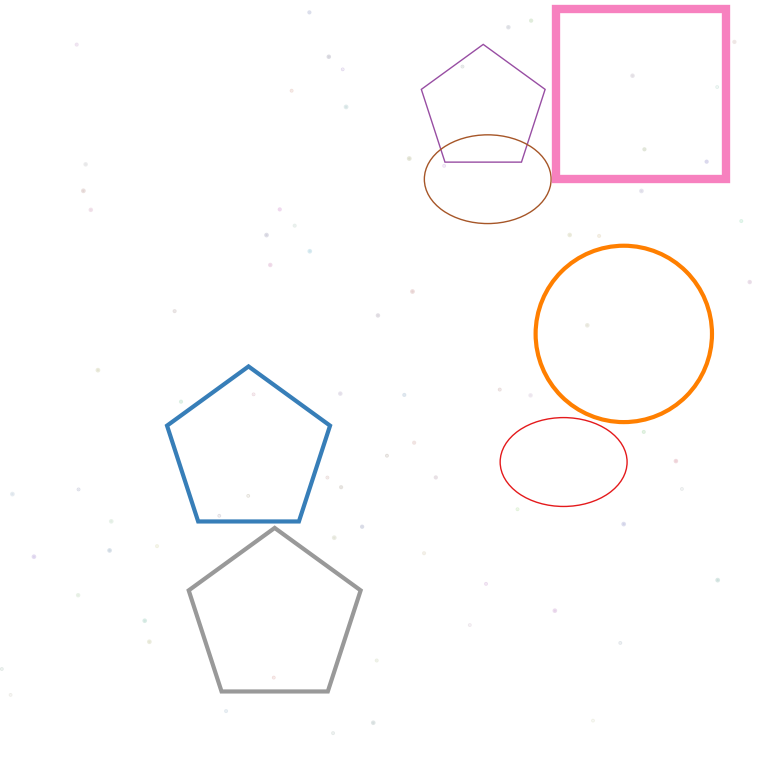[{"shape": "oval", "thickness": 0.5, "radius": 0.41, "center": [0.732, 0.4]}, {"shape": "pentagon", "thickness": 1.5, "radius": 0.56, "center": [0.323, 0.413]}, {"shape": "pentagon", "thickness": 0.5, "radius": 0.42, "center": [0.628, 0.858]}, {"shape": "circle", "thickness": 1.5, "radius": 0.57, "center": [0.81, 0.566]}, {"shape": "oval", "thickness": 0.5, "radius": 0.41, "center": [0.633, 0.767]}, {"shape": "square", "thickness": 3, "radius": 0.55, "center": [0.833, 0.878]}, {"shape": "pentagon", "thickness": 1.5, "radius": 0.59, "center": [0.357, 0.197]}]